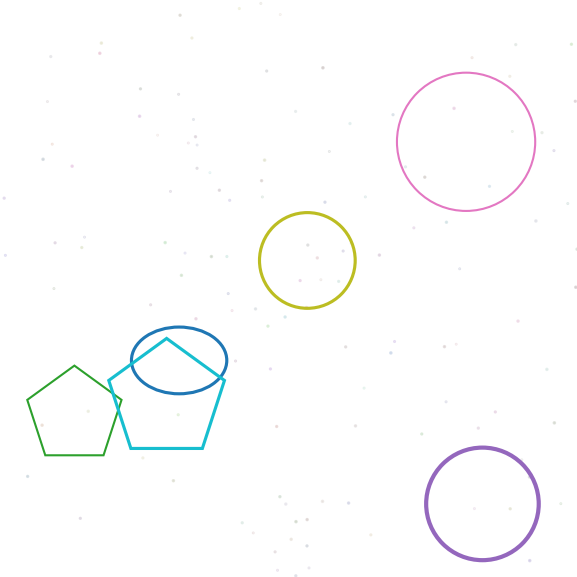[{"shape": "oval", "thickness": 1.5, "radius": 0.41, "center": [0.31, 0.375]}, {"shape": "pentagon", "thickness": 1, "radius": 0.43, "center": [0.129, 0.28]}, {"shape": "circle", "thickness": 2, "radius": 0.49, "center": [0.835, 0.127]}, {"shape": "circle", "thickness": 1, "radius": 0.6, "center": [0.807, 0.754]}, {"shape": "circle", "thickness": 1.5, "radius": 0.41, "center": [0.532, 0.548]}, {"shape": "pentagon", "thickness": 1.5, "radius": 0.53, "center": [0.289, 0.308]}]